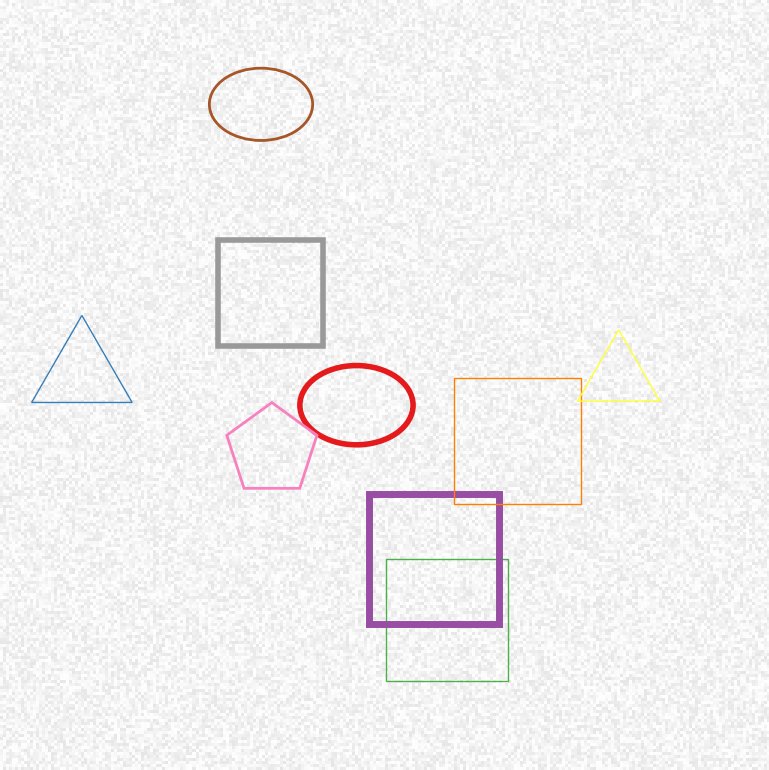[{"shape": "oval", "thickness": 2, "radius": 0.37, "center": [0.463, 0.474]}, {"shape": "triangle", "thickness": 0.5, "radius": 0.38, "center": [0.106, 0.515]}, {"shape": "square", "thickness": 0.5, "radius": 0.4, "center": [0.58, 0.194]}, {"shape": "square", "thickness": 2.5, "radius": 0.42, "center": [0.563, 0.274]}, {"shape": "square", "thickness": 0.5, "radius": 0.41, "center": [0.672, 0.427]}, {"shape": "triangle", "thickness": 0.5, "radius": 0.31, "center": [0.804, 0.51]}, {"shape": "oval", "thickness": 1, "radius": 0.34, "center": [0.339, 0.865]}, {"shape": "pentagon", "thickness": 1, "radius": 0.31, "center": [0.353, 0.416]}, {"shape": "square", "thickness": 2, "radius": 0.34, "center": [0.351, 0.619]}]